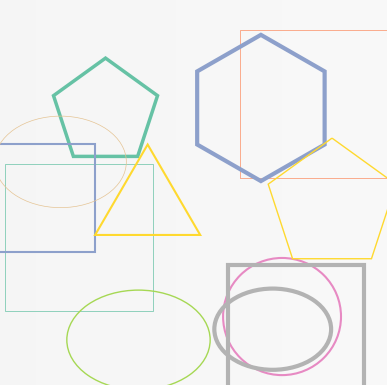[{"shape": "pentagon", "thickness": 2.5, "radius": 0.71, "center": [0.272, 0.708]}, {"shape": "square", "thickness": 0.5, "radius": 0.96, "center": [0.204, 0.384]}, {"shape": "square", "thickness": 0.5, "radius": 0.96, "center": [0.812, 0.729]}, {"shape": "square", "thickness": 1.5, "radius": 0.7, "center": [0.105, 0.486]}, {"shape": "hexagon", "thickness": 3, "radius": 0.95, "center": [0.673, 0.72]}, {"shape": "circle", "thickness": 1.5, "radius": 0.76, "center": [0.728, 0.178]}, {"shape": "oval", "thickness": 1, "radius": 0.92, "center": [0.357, 0.117]}, {"shape": "pentagon", "thickness": 1, "radius": 0.87, "center": [0.857, 0.468]}, {"shape": "triangle", "thickness": 1.5, "radius": 0.78, "center": [0.381, 0.468]}, {"shape": "oval", "thickness": 0.5, "radius": 0.85, "center": [0.156, 0.58]}, {"shape": "oval", "thickness": 3, "radius": 0.75, "center": [0.704, 0.145]}, {"shape": "square", "thickness": 3, "radius": 0.88, "center": [0.764, 0.137]}]